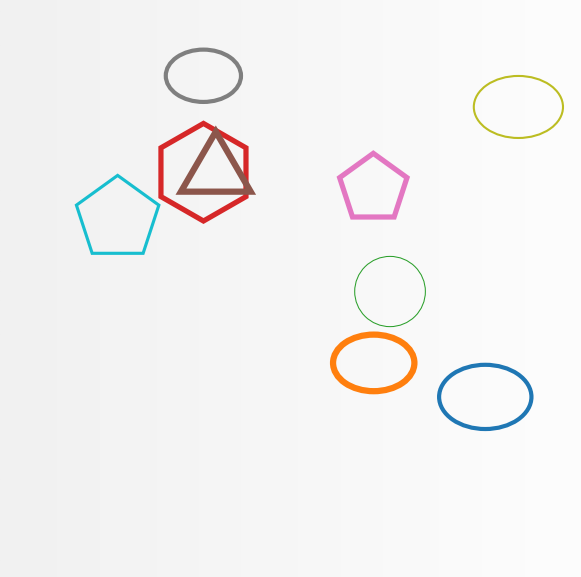[{"shape": "oval", "thickness": 2, "radius": 0.4, "center": [0.835, 0.312]}, {"shape": "oval", "thickness": 3, "radius": 0.35, "center": [0.643, 0.371]}, {"shape": "circle", "thickness": 0.5, "radius": 0.3, "center": [0.671, 0.494]}, {"shape": "hexagon", "thickness": 2.5, "radius": 0.42, "center": [0.35, 0.701]}, {"shape": "triangle", "thickness": 3, "radius": 0.35, "center": [0.371, 0.702]}, {"shape": "pentagon", "thickness": 2.5, "radius": 0.3, "center": [0.642, 0.673]}, {"shape": "oval", "thickness": 2, "radius": 0.32, "center": [0.35, 0.868]}, {"shape": "oval", "thickness": 1, "radius": 0.38, "center": [0.892, 0.814]}, {"shape": "pentagon", "thickness": 1.5, "radius": 0.37, "center": [0.202, 0.621]}]